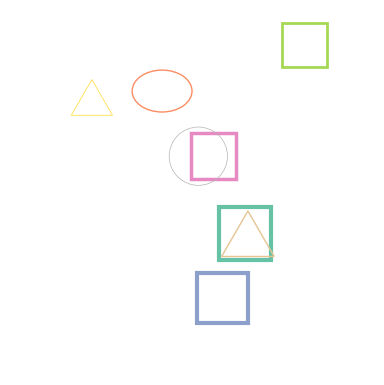[{"shape": "square", "thickness": 3, "radius": 0.34, "center": [0.636, 0.393]}, {"shape": "oval", "thickness": 1, "radius": 0.39, "center": [0.421, 0.764]}, {"shape": "square", "thickness": 3, "radius": 0.33, "center": [0.578, 0.225]}, {"shape": "square", "thickness": 2.5, "radius": 0.3, "center": [0.554, 0.594]}, {"shape": "square", "thickness": 2, "radius": 0.29, "center": [0.791, 0.883]}, {"shape": "triangle", "thickness": 0.5, "radius": 0.31, "center": [0.239, 0.732]}, {"shape": "triangle", "thickness": 1, "radius": 0.39, "center": [0.644, 0.373]}, {"shape": "circle", "thickness": 0.5, "radius": 0.38, "center": [0.515, 0.594]}]